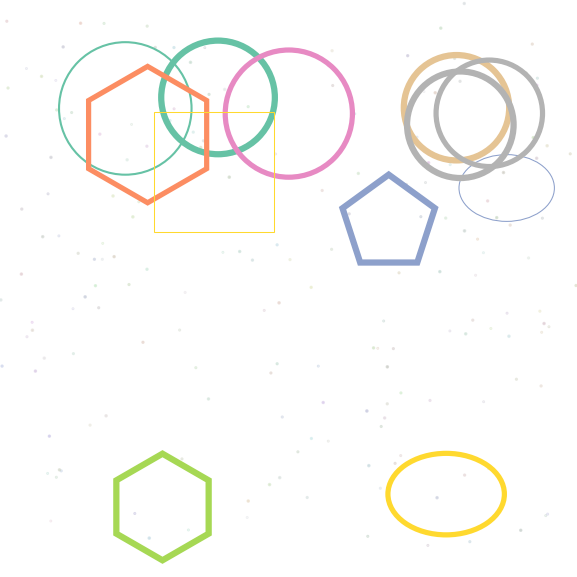[{"shape": "circle", "thickness": 1, "radius": 0.57, "center": [0.217, 0.811]}, {"shape": "circle", "thickness": 3, "radius": 0.49, "center": [0.378, 0.83]}, {"shape": "hexagon", "thickness": 2.5, "radius": 0.59, "center": [0.256, 0.766]}, {"shape": "oval", "thickness": 0.5, "radius": 0.41, "center": [0.877, 0.674]}, {"shape": "pentagon", "thickness": 3, "radius": 0.42, "center": [0.673, 0.613]}, {"shape": "circle", "thickness": 2.5, "radius": 0.55, "center": [0.5, 0.802]}, {"shape": "hexagon", "thickness": 3, "radius": 0.46, "center": [0.281, 0.121]}, {"shape": "square", "thickness": 0.5, "radius": 0.52, "center": [0.37, 0.702]}, {"shape": "oval", "thickness": 2.5, "radius": 0.5, "center": [0.773, 0.144]}, {"shape": "circle", "thickness": 3, "radius": 0.46, "center": [0.79, 0.813]}, {"shape": "circle", "thickness": 2.5, "radius": 0.46, "center": [0.847, 0.803]}, {"shape": "circle", "thickness": 3, "radius": 0.46, "center": [0.797, 0.783]}]